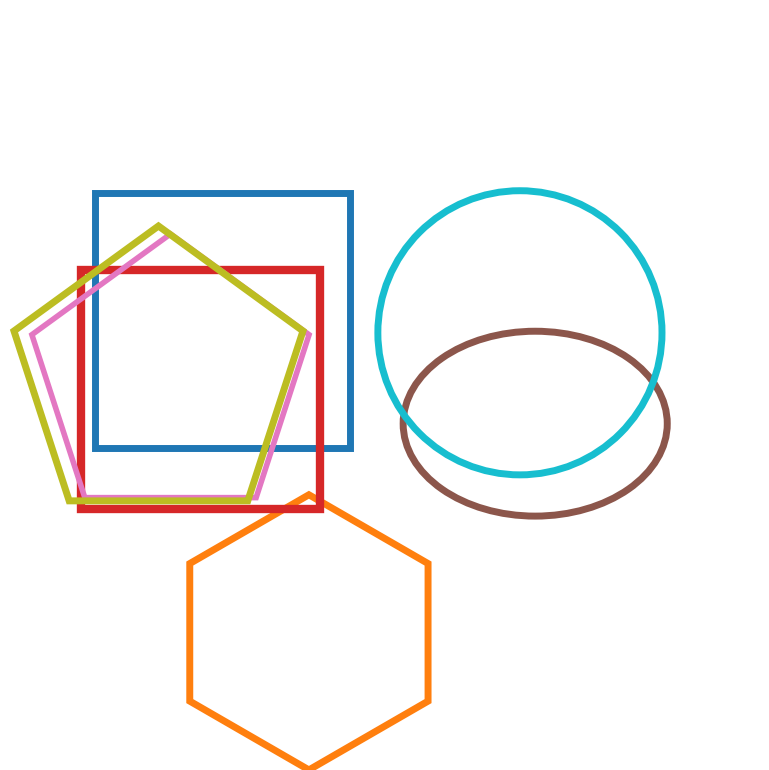[{"shape": "square", "thickness": 2.5, "radius": 0.83, "center": [0.289, 0.584]}, {"shape": "hexagon", "thickness": 2.5, "radius": 0.89, "center": [0.401, 0.179]}, {"shape": "square", "thickness": 3, "radius": 0.78, "center": [0.26, 0.494]}, {"shape": "oval", "thickness": 2.5, "radius": 0.86, "center": [0.695, 0.45]}, {"shape": "pentagon", "thickness": 2, "radius": 0.95, "center": [0.221, 0.507]}, {"shape": "pentagon", "thickness": 2.5, "radius": 0.99, "center": [0.206, 0.509]}, {"shape": "circle", "thickness": 2.5, "radius": 0.92, "center": [0.675, 0.568]}]